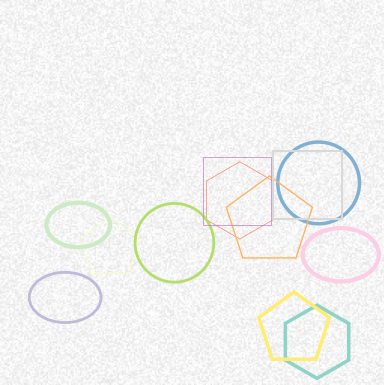[{"shape": "hexagon", "thickness": 2.5, "radius": 0.48, "center": [0.823, 0.112]}, {"shape": "pentagon", "thickness": 0.5, "radius": 0.4, "center": [0.285, 0.354]}, {"shape": "oval", "thickness": 2, "radius": 0.47, "center": [0.169, 0.227]}, {"shape": "hexagon", "thickness": 0.5, "radius": 0.5, "center": [0.623, 0.479]}, {"shape": "circle", "thickness": 2.5, "radius": 0.53, "center": [0.828, 0.525]}, {"shape": "pentagon", "thickness": 1, "radius": 0.59, "center": [0.7, 0.425]}, {"shape": "circle", "thickness": 2, "radius": 0.51, "center": [0.453, 0.369]}, {"shape": "oval", "thickness": 3, "radius": 0.49, "center": [0.885, 0.338]}, {"shape": "square", "thickness": 1.5, "radius": 0.44, "center": [0.798, 0.52]}, {"shape": "square", "thickness": 0.5, "radius": 0.44, "center": [0.615, 0.505]}, {"shape": "oval", "thickness": 3, "radius": 0.41, "center": [0.203, 0.416]}, {"shape": "pentagon", "thickness": 2.5, "radius": 0.48, "center": [0.764, 0.145]}]